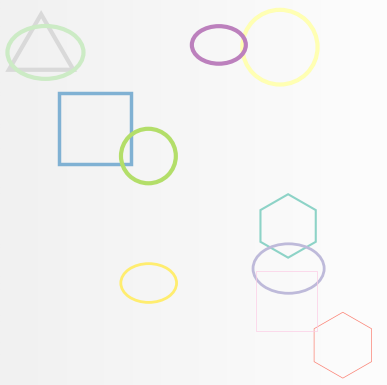[{"shape": "hexagon", "thickness": 1.5, "radius": 0.41, "center": [0.744, 0.413]}, {"shape": "circle", "thickness": 3, "radius": 0.48, "center": [0.722, 0.877]}, {"shape": "oval", "thickness": 2, "radius": 0.46, "center": [0.745, 0.302]}, {"shape": "hexagon", "thickness": 0.5, "radius": 0.43, "center": [0.885, 0.103]}, {"shape": "square", "thickness": 2.5, "radius": 0.47, "center": [0.246, 0.666]}, {"shape": "circle", "thickness": 3, "radius": 0.35, "center": [0.383, 0.595]}, {"shape": "square", "thickness": 0.5, "radius": 0.39, "center": [0.74, 0.218]}, {"shape": "triangle", "thickness": 3, "radius": 0.48, "center": [0.106, 0.867]}, {"shape": "oval", "thickness": 3, "radius": 0.35, "center": [0.565, 0.883]}, {"shape": "oval", "thickness": 3, "radius": 0.49, "center": [0.117, 0.864]}, {"shape": "oval", "thickness": 2, "radius": 0.36, "center": [0.384, 0.265]}]